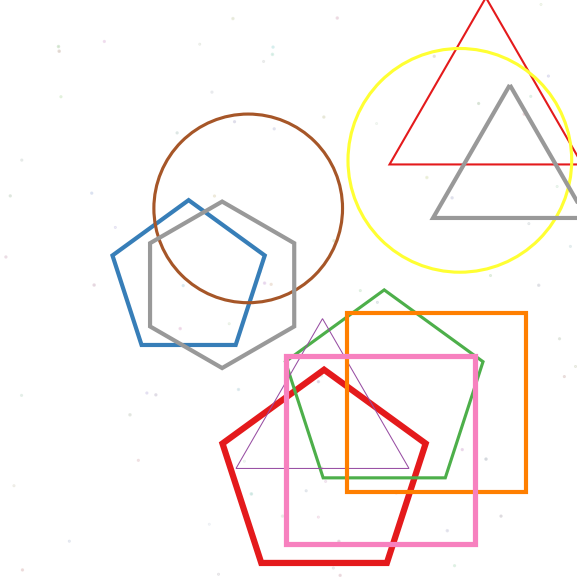[{"shape": "pentagon", "thickness": 3, "radius": 0.92, "center": [0.561, 0.174]}, {"shape": "triangle", "thickness": 1, "radius": 0.96, "center": [0.841, 0.811]}, {"shape": "pentagon", "thickness": 2, "radius": 0.69, "center": [0.327, 0.514]}, {"shape": "pentagon", "thickness": 1.5, "radius": 0.9, "center": [0.665, 0.317]}, {"shape": "triangle", "thickness": 0.5, "radius": 0.86, "center": [0.558, 0.274]}, {"shape": "square", "thickness": 2, "radius": 0.77, "center": [0.756, 0.302]}, {"shape": "circle", "thickness": 1.5, "radius": 0.97, "center": [0.796, 0.721]}, {"shape": "circle", "thickness": 1.5, "radius": 0.82, "center": [0.43, 0.638]}, {"shape": "square", "thickness": 2.5, "radius": 0.81, "center": [0.659, 0.22]}, {"shape": "triangle", "thickness": 2, "radius": 0.77, "center": [0.883, 0.698]}, {"shape": "hexagon", "thickness": 2, "radius": 0.72, "center": [0.385, 0.506]}]